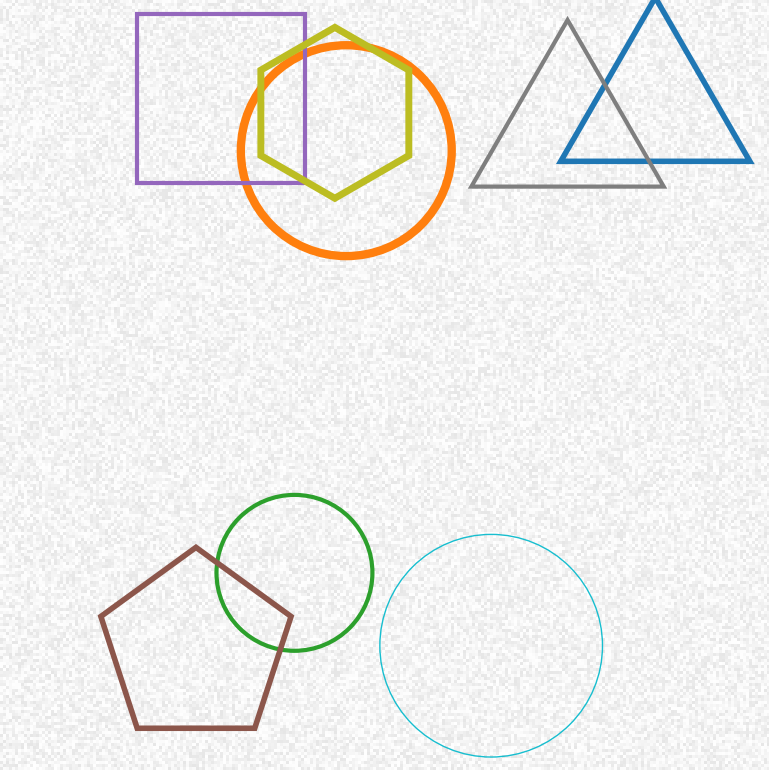[{"shape": "triangle", "thickness": 2, "radius": 0.71, "center": [0.851, 0.861]}, {"shape": "circle", "thickness": 3, "radius": 0.68, "center": [0.45, 0.804]}, {"shape": "circle", "thickness": 1.5, "radius": 0.51, "center": [0.382, 0.256]}, {"shape": "square", "thickness": 1.5, "radius": 0.55, "center": [0.287, 0.872]}, {"shape": "pentagon", "thickness": 2, "radius": 0.65, "center": [0.254, 0.159]}, {"shape": "triangle", "thickness": 1.5, "radius": 0.72, "center": [0.737, 0.83]}, {"shape": "hexagon", "thickness": 2.5, "radius": 0.55, "center": [0.435, 0.853]}, {"shape": "circle", "thickness": 0.5, "radius": 0.72, "center": [0.638, 0.161]}]